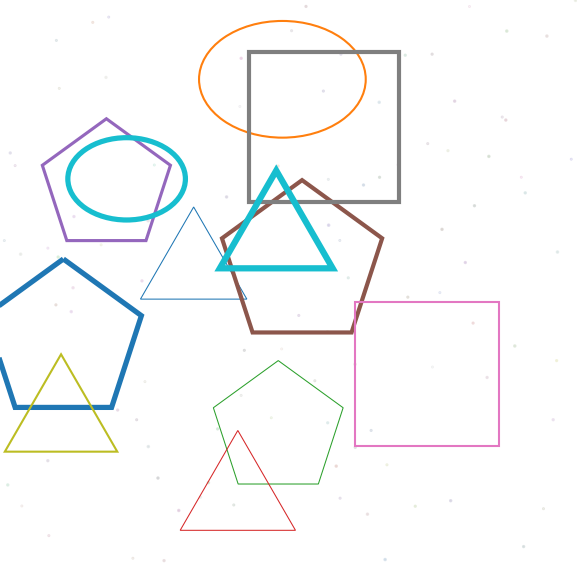[{"shape": "pentagon", "thickness": 2.5, "radius": 0.71, "center": [0.11, 0.409]}, {"shape": "triangle", "thickness": 0.5, "radius": 0.53, "center": [0.335, 0.534]}, {"shape": "oval", "thickness": 1, "radius": 0.72, "center": [0.489, 0.862]}, {"shape": "pentagon", "thickness": 0.5, "radius": 0.59, "center": [0.482, 0.257]}, {"shape": "triangle", "thickness": 0.5, "radius": 0.58, "center": [0.412, 0.138]}, {"shape": "pentagon", "thickness": 1.5, "radius": 0.58, "center": [0.184, 0.677]}, {"shape": "pentagon", "thickness": 2, "radius": 0.73, "center": [0.523, 0.541]}, {"shape": "square", "thickness": 1, "radius": 0.62, "center": [0.74, 0.351]}, {"shape": "square", "thickness": 2, "radius": 0.65, "center": [0.561, 0.78]}, {"shape": "triangle", "thickness": 1, "radius": 0.56, "center": [0.106, 0.273]}, {"shape": "oval", "thickness": 2.5, "radius": 0.51, "center": [0.219, 0.689]}, {"shape": "triangle", "thickness": 3, "radius": 0.56, "center": [0.478, 0.591]}]